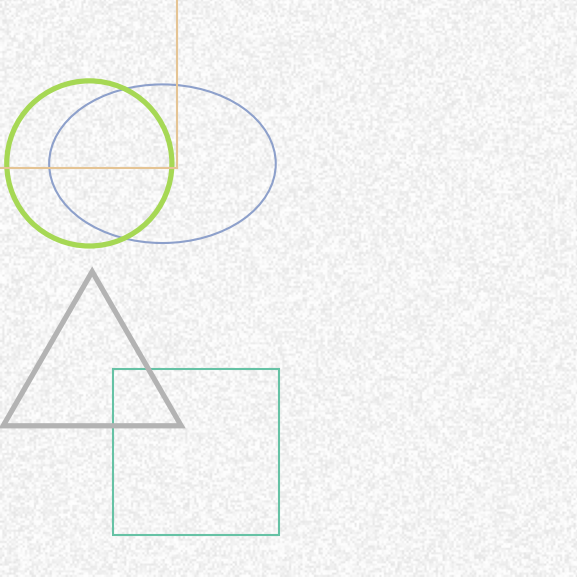[{"shape": "square", "thickness": 1, "radius": 0.72, "center": [0.34, 0.217]}, {"shape": "oval", "thickness": 1, "radius": 0.98, "center": [0.281, 0.716]}, {"shape": "circle", "thickness": 2.5, "radius": 0.71, "center": [0.155, 0.716]}, {"shape": "square", "thickness": 1, "radius": 0.84, "center": [0.138, 0.875]}, {"shape": "triangle", "thickness": 2.5, "radius": 0.89, "center": [0.16, 0.351]}]